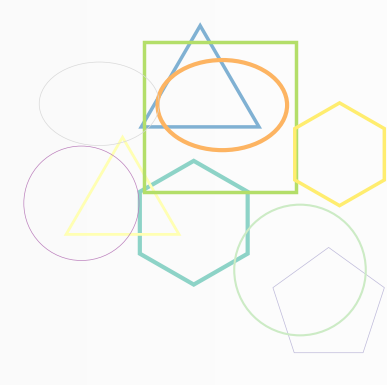[{"shape": "hexagon", "thickness": 3, "radius": 0.8, "center": [0.5, 0.422]}, {"shape": "triangle", "thickness": 2, "radius": 0.84, "center": [0.316, 0.475]}, {"shape": "pentagon", "thickness": 0.5, "radius": 0.76, "center": [0.848, 0.206]}, {"shape": "triangle", "thickness": 2.5, "radius": 0.88, "center": [0.517, 0.758]}, {"shape": "oval", "thickness": 3, "radius": 0.84, "center": [0.574, 0.727]}, {"shape": "square", "thickness": 2.5, "radius": 0.98, "center": [0.568, 0.696]}, {"shape": "oval", "thickness": 0.5, "radius": 0.77, "center": [0.256, 0.73]}, {"shape": "circle", "thickness": 0.5, "radius": 0.74, "center": [0.21, 0.472]}, {"shape": "circle", "thickness": 1.5, "radius": 0.85, "center": [0.774, 0.299]}, {"shape": "hexagon", "thickness": 2.5, "radius": 0.67, "center": [0.876, 0.599]}]